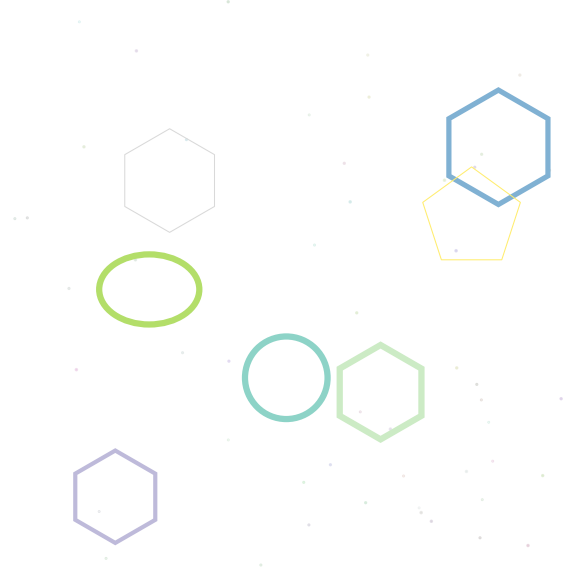[{"shape": "circle", "thickness": 3, "radius": 0.36, "center": [0.496, 0.345]}, {"shape": "hexagon", "thickness": 2, "radius": 0.4, "center": [0.2, 0.139]}, {"shape": "hexagon", "thickness": 2.5, "radius": 0.5, "center": [0.863, 0.744]}, {"shape": "oval", "thickness": 3, "radius": 0.43, "center": [0.258, 0.498]}, {"shape": "hexagon", "thickness": 0.5, "radius": 0.45, "center": [0.294, 0.686]}, {"shape": "hexagon", "thickness": 3, "radius": 0.41, "center": [0.659, 0.32]}, {"shape": "pentagon", "thickness": 0.5, "radius": 0.44, "center": [0.817, 0.621]}]